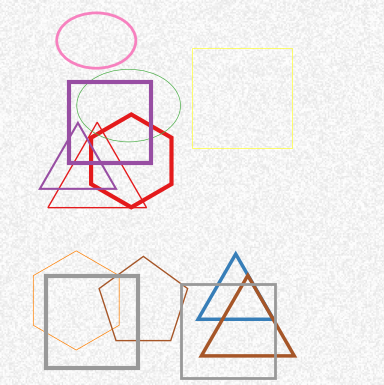[{"shape": "triangle", "thickness": 1, "radius": 0.74, "center": [0.253, 0.535]}, {"shape": "hexagon", "thickness": 3, "radius": 0.6, "center": [0.341, 0.582]}, {"shape": "triangle", "thickness": 2.5, "radius": 0.56, "center": [0.612, 0.227]}, {"shape": "oval", "thickness": 0.5, "radius": 0.67, "center": [0.334, 0.726]}, {"shape": "square", "thickness": 3, "radius": 0.53, "center": [0.286, 0.681]}, {"shape": "triangle", "thickness": 1.5, "radius": 0.57, "center": [0.202, 0.567]}, {"shape": "hexagon", "thickness": 0.5, "radius": 0.64, "center": [0.198, 0.22]}, {"shape": "square", "thickness": 0.5, "radius": 0.65, "center": [0.629, 0.746]}, {"shape": "pentagon", "thickness": 1, "radius": 0.6, "center": [0.372, 0.213]}, {"shape": "triangle", "thickness": 2.5, "radius": 0.7, "center": [0.644, 0.145]}, {"shape": "oval", "thickness": 2, "radius": 0.51, "center": [0.25, 0.895]}, {"shape": "square", "thickness": 3, "radius": 0.6, "center": [0.24, 0.163]}, {"shape": "square", "thickness": 2, "radius": 0.61, "center": [0.593, 0.14]}]